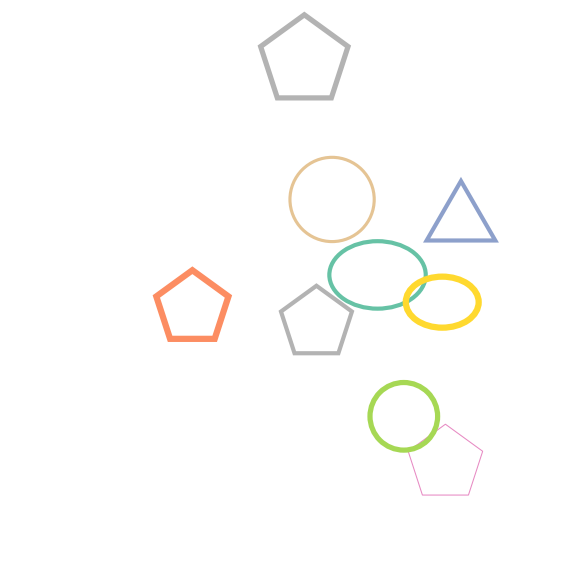[{"shape": "oval", "thickness": 2, "radius": 0.42, "center": [0.654, 0.523]}, {"shape": "pentagon", "thickness": 3, "radius": 0.33, "center": [0.333, 0.466]}, {"shape": "triangle", "thickness": 2, "radius": 0.34, "center": [0.798, 0.617]}, {"shape": "pentagon", "thickness": 0.5, "radius": 0.34, "center": [0.771, 0.197]}, {"shape": "circle", "thickness": 2.5, "radius": 0.29, "center": [0.699, 0.278]}, {"shape": "oval", "thickness": 3, "radius": 0.32, "center": [0.766, 0.476]}, {"shape": "circle", "thickness": 1.5, "radius": 0.36, "center": [0.575, 0.654]}, {"shape": "pentagon", "thickness": 2.5, "radius": 0.4, "center": [0.527, 0.894]}, {"shape": "pentagon", "thickness": 2, "radius": 0.32, "center": [0.548, 0.44]}]